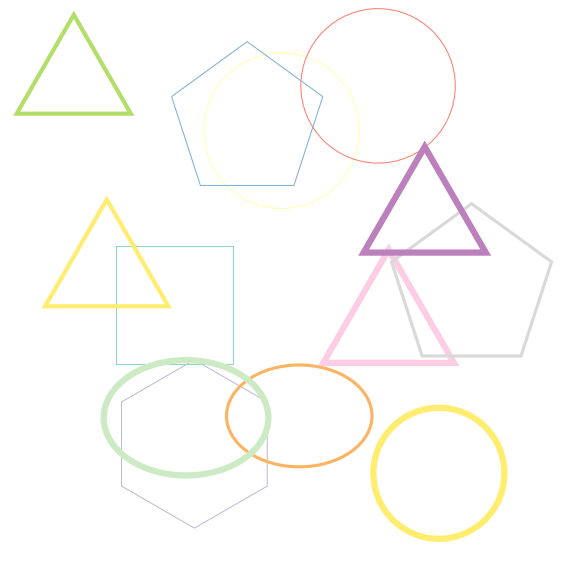[{"shape": "square", "thickness": 0.5, "radius": 0.51, "center": [0.302, 0.472]}, {"shape": "circle", "thickness": 0.5, "radius": 0.67, "center": [0.488, 0.773]}, {"shape": "hexagon", "thickness": 0.5, "radius": 0.73, "center": [0.337, 0.23]}, {"shape": "circle", "thickness": 0.5, "radius": 0.67, "center": [0.655, 0.85]}, {"shape": "pentagon", "thickness": 0.5, "radius": 0.69, "center": [0.428, 0.789]}, {"shape": "oval", "thickness": 1.5, "radius": 0.63, "center": [0.518, 0.279]}, {"shape": "triangle", "thickness": 2, "radius": 0.57, "center": [0.128, 0.859]}, {"shape": "triangle", "thickness": 3, "radius": 0.65, "center": [0.673, 0.436]}, {"shape": "pentagon", "thickness": 1.5, "radius": 0.73, "center": [0.817, 0.501]}, {"shape": "triangle", "thickness": 3, "radius": 0.61, "center": [0.735, 0.623]}, {"shape": "oval", "thickness": 3, "radius": 0.71, "center": [0.322, 0.276]}, {"shape": "triangle", "thickness": 2, "radius": 0.62, "center": [0.185, 0.53]}, {"shape": "circle", "thickness": 3, "radius": 0.57, "center": [0.76, 0.18]}]